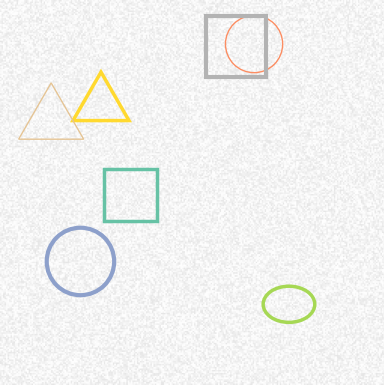[{"shape": "square", "thickness": 2.5, "radius": 0.34, "center": [0.34, 0.493]}, {"shape": "circle", "thickness": 1, "radius": 0.37, "center": [0.66, 0.886]}, {"shape": "circle", "thickness": 3, "radius": 0.44, "center": [0.209, 0.321]}, {"shape": "oval", "thickness": 2.5, "radius": 0.34, "center": [0.751, 0.21]}, {"shape": "triangle", "thickness": 2.5, "radius": 0.42, "center": [0.262, 0.729]}, {"shape": "triangle", "thickness": 1, "radius": 0.49, "center": [0.133, 0.687]}, {"shape": "square", "thickness": 3, "radius": 0.39, "center": [0.613, 0.879]}]